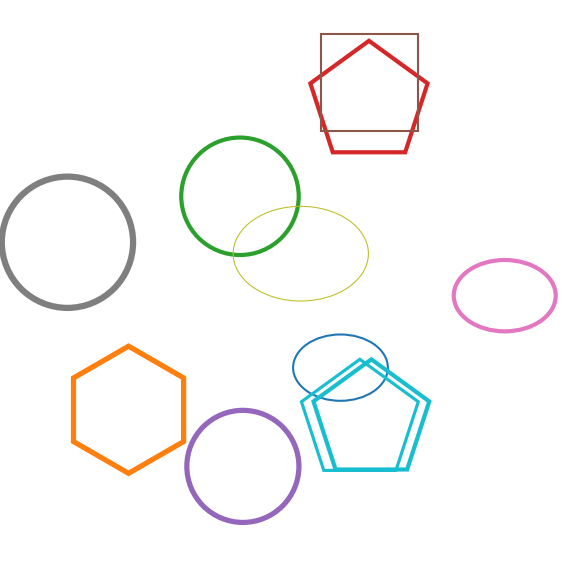[{"shape": "oval", "thickness": 1, "radius": 0.41, "center": [0.59, 0.363]}, {"shape": "hexagon", "thickness": 2.5, "radius": 0.55, "center": [0.223, 0.29]}, {"shape": "circle", "thickness": 2, "radius": 0.51, "center": [0.416, 0.659]}, {"shape": "pentagon", "thickness": 2, "radius": 0.53, "center": [0.639, 0.822]}, {"shape": "circle", "thickness": 2.5, "radius": 0.49, "center": [0.421, 0.192]}, {"shape": "square", "thickness": 1, "radius": 0.42, "center": [0.64, 0.856]}, {"shape": "oval", "thickness": 2, "radius": 0.44, "center": [0.874, 0.487]}, {"shape": "circle", "thickness": 3, "radius": 0.57, "center": [0.117, 0.58]}, {"shape": "oval", "thickness": 0.5, "radius": 0.59, "center": [0.521, 0.56]}, {"shape": "pentagon", "thickness": 1.5, "radius": 0.53, "center": [0.623, 0.271]}, {"shape": "pentagon", "thickness": 2, "radius": 0.53, "center": [0.643, 0.271]}]